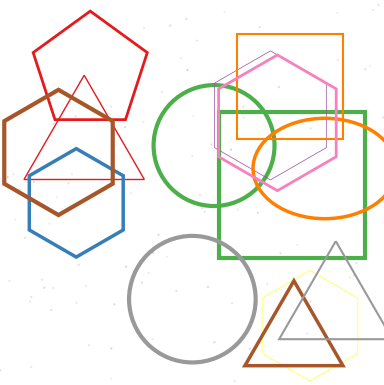[{"shape": "pentagon", "thickness": 2, "radius": 0.78, "center": [0.234, 0.815]}, {"shape": "triangle", "thickness": 1, "radius": 0.9, "center": [0.219, 0.624]}, {"shape": "hexagon", "thickness": 2.5, "radius": 0.7, "center": [0.198, 0.473]}, {"shape": "square", "thickness": 3, "radius": 0.95, "center": [0.758, 0.52]}, {"shape": "circle", "thickness": 3, "radius": 0.79, "center": [0.556, 0.622]}, {"shape": "hexagon", "thickness": 0.5, "radius": 0.84, "center": [0.702, 0.7]}, {"shape": "oval", "thickness": 2.5, "radius": 0.93, "center": [0.844, 0.562]}, {"shape": "square", "thickness": 1.5, "radius": 0.69, "center": [0.753, 0.775]}, {"shape": "hexagon", "thickness": 0.5, "radius": 0.72, "center": [0.805, 0.154]}, {"shape": "triangle", "thickness": 2.5, "radius": 0.73, "center": [0.763, 0.124]}, {"shape": "hexagon", "thickness": 3, "radius": 0.81, "center": [0.152, 0.604]}, {"shape": "hexagon", "thickness": 2, "radius": 0.88, "center": [0.721, 0.681]}, {"shape": "circle", "thickness": 3, "radius": 0.82, "center": [0.5, 0.223]}, {"shape": "triangle", "thickness": 1.5, "radius": 0.85, "center": [0.872, 0.204]}]